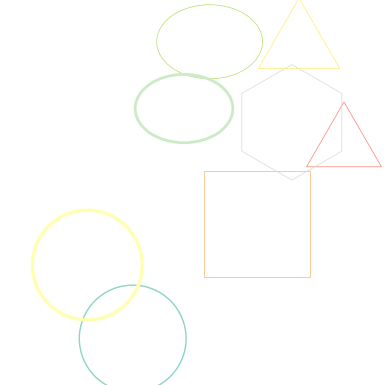[{"shape": "circle", "thickness": 1, "radius": 0.69, "center": [0.345, 0.121]}, {"shape": "circle", "thickness": 2.5, "radius": 0.71, "center": [0.227, 0.312]}, {"shape": "triangle", "thickness": 0.5, "radius": 0.56, "center": [0.894, 0.623]}, {"shape": "square", "thickness": 0.5, "radius": 0.69, "center": [0.667, 0.419]}, {"shape": "oval", "thickness": 0.5, "radius": 0.69, "center": [0.544, 0.892]}, {"shape": "hexagon", "thickness": 0.5, "radius": 0.75, "center": [0.758, 0.682]}, {"shape": "oval", "thickness": 2, "radius": 0.63, "center": [0.478, 0.718]}, {"shape": "triangle", "thickness": 0.5, "radius": 0.61, "center": [0.777, 0.883]}]